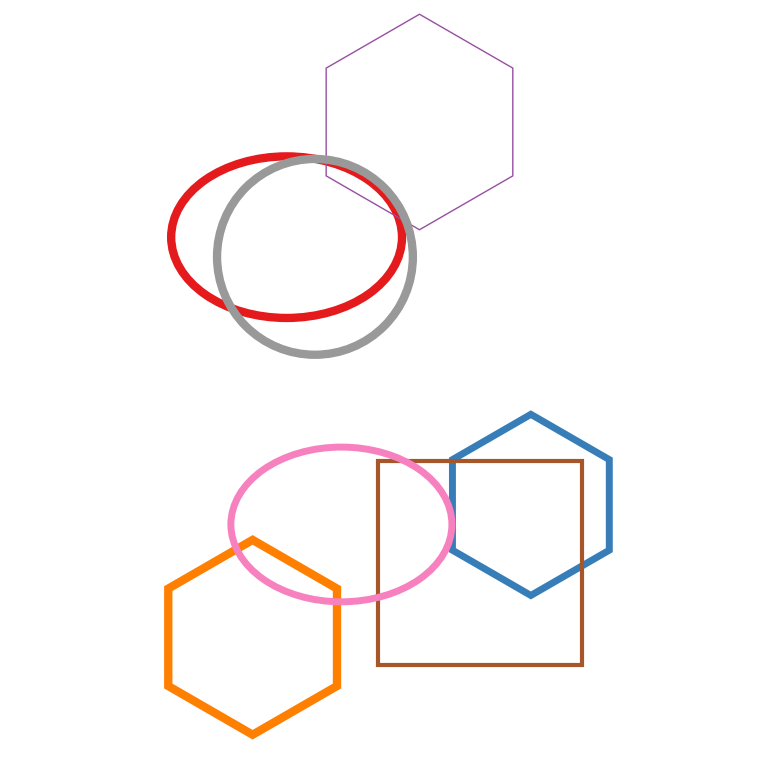[{"shape": "oval", "thickness": 3, "radius": 0.75, "center": [0.372, 0.692]}, {"shape": "hexagon", "thickness": 2.5, "radius": 0.59, "center": [0.689, 0.344]}, {"shape": "hexagon", "thickness": 0.5, "radius": 0.7, "center": [0.545, 0.842]}, {"shape": "hexagon", "thickness": 3, "radius": 0.63, "center": [0.328, 0.172]}, {"shape": "square", "thickness": 1.5, "radius": 0.66, "center": [0.623, 0.269]}, {"shape": "oval", "thickness": 2.5, "radius": 0.72, "center": [0.443, 0.319]}, {"shape": "circle", "thickness": 3, "radius": 0.64, "center": [0.409, 0.666]}]